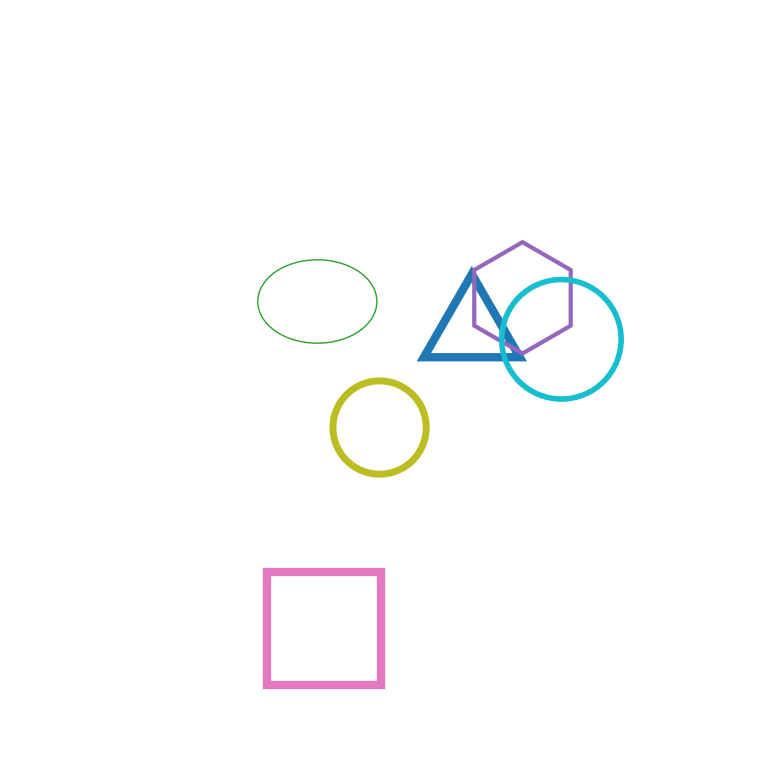[{"shape": "triangle", "thickness": 3, "radius": 0.36, "center": [0.613, 0.572]}, {"shape": "oval", "thickness": 0.5, "radius": 0.39, "center": [0.412, 0.608]}, {"shape": "hexagon", "thickness": 1.5, "radius": 0.36, "center": [0.679, 0.613]}, {"shape": "square", "thickness": 3, "radius": 0.37, "center": [0.421, 0.184]}, {"shape": "circle", "thickness": 2.5, "radius": 0.3, "center": [0.493, 0.445]}, {"shape": "circle", "thickness": 2, "radius": 0.39, "center": [0.729, 0.559]}]